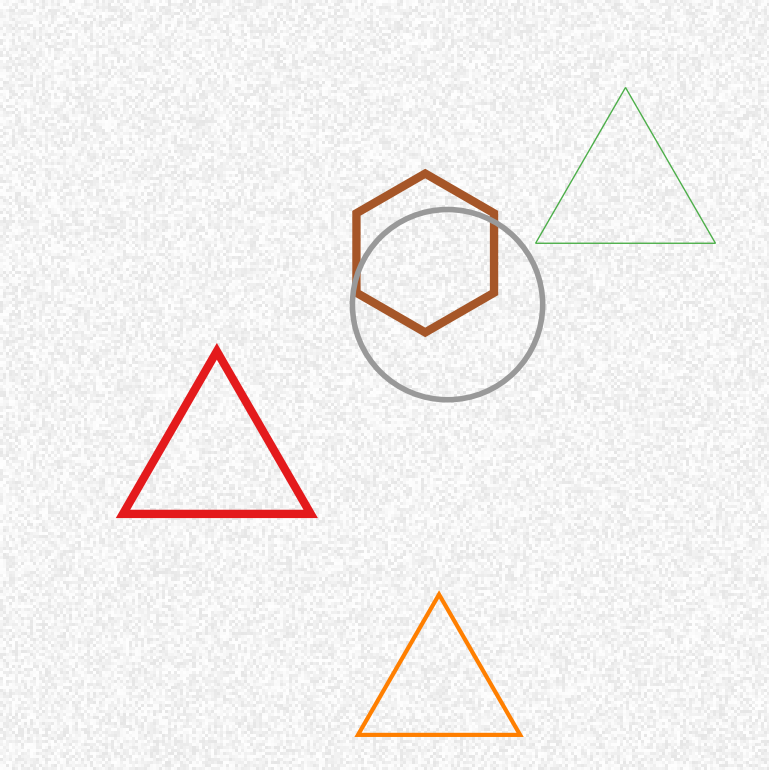[{"shape": "triangle", "thickness": 3, "radius": 0.7, "center": [0.282, 0.403]}, {"shape": "triangle", "thickness": 0.5, "radius": 0.67, "center": [0.812, 0.752]}, {"shape": "triangle", "thickness": 1.5, "radius": 0.61, "center": [0.57, 0.106]}, {"shape": "hexagon", "thickness": 3, "radius": 0.52, "center": [0.552, 0.671]}, {"shape": "circle", "thickness": 2, "radius": 0.62, "center": [0.581, 0.604]}]